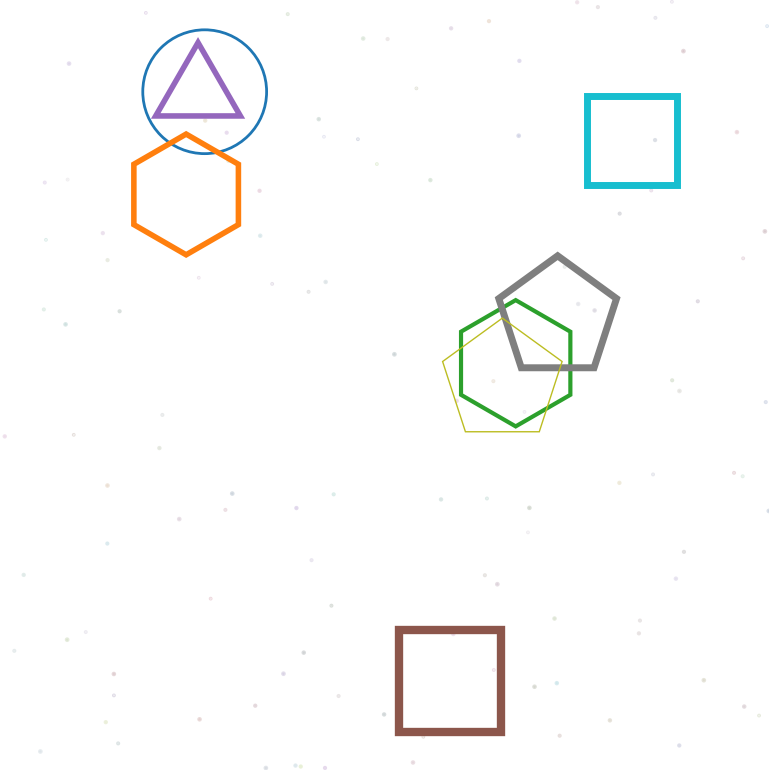[{"shape": "circle", "thickness": 1, "radius": 0.4, "center": [0.266, 0.881]}, {"shape": "hexagon", "thickness": 2, "radius": 0.39, "center": [0.242, 0.747]}, {"shape": "hexagon", "thickness": 1.5, "radius": 0.41, "center": [0.67, 0.528]}, {"shape": "triangle", "thickness": 2, "radius": 0.32, "center": [0.257, 0.881]}, {"shape": "square", "thickness": 3, "radius": 0.33, "center": [0.584, 0.115]}, {"shape": "pentagon", "thickness": 2.5, "radius": 0.4, "center": [0.724, 0.587]}, {"shape": "pentagon", "thickness": 0.5, "radius": 0.41, "center": [0.652, 0.505]}, {"shape": "square", "thickness": 2.5, "radius": 0.29, "center": [0.821, 0.817]}]